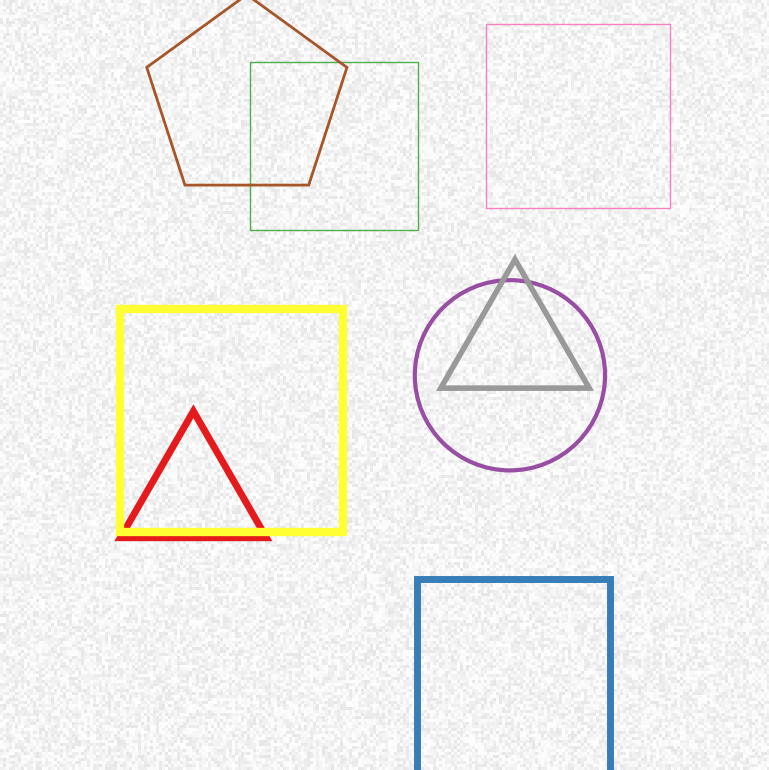[{"shape": "triangle", "thickness": 2.5, "radius": 0.55, "center": [0.251, 0.356]}, {"shape": "square", "thickness": 2.5, "radius": 0.63, "center": [0.667, 0.123]}, {"shape": "square", "thickness": 0.5, "radius": 0.55, "center": [0.434, 0.81]}, {"shape": "circle", "thickness": 1.5, "radius": 0.62, "center": [0.662, 0.513]}, {"shape": "square", "thickness": 3, "radius": 0.72, "center": [0.3, 0.454]}, {"shape": "pentagon", "thickness": 1, "radius": 0.68, "center": [0.321, 0.87]}, {"shape": "square", "thickness": 0.5, "radius": 0.6, "center": [0.751, 0.849]}, {"shape": "triangle", "thickness": 2, "radius": 0.56, "center": [0.669, 0.552]}]